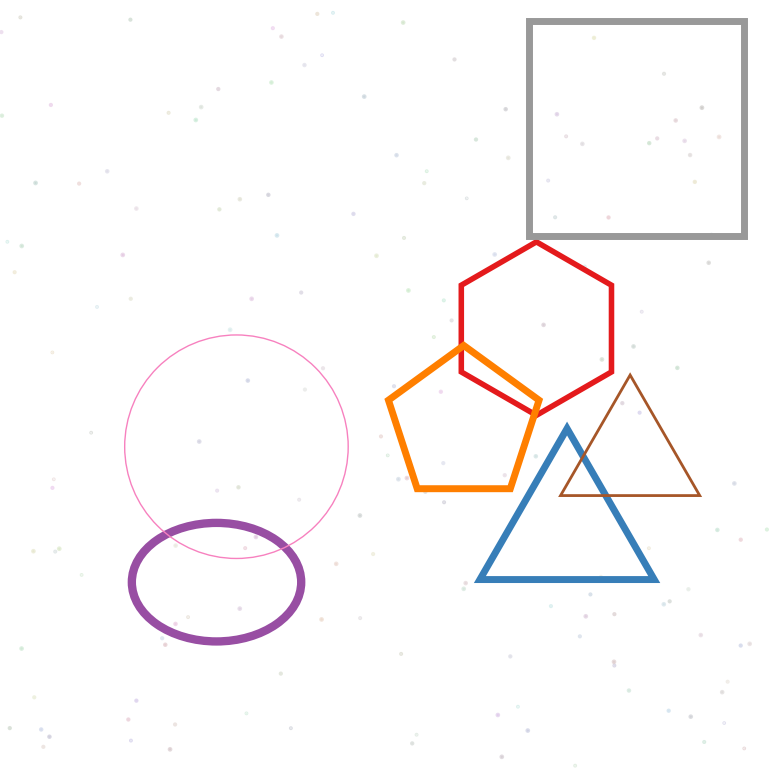[{"shape": "hexagon", "thickness": 2, "radius": 0.56, "center": [0.697, 0.573]}, {"shape": "triangle", "thickness": 2.5, "radius": 0.65, "center": [0.736, 0.313]}, {"shape": "oval", "thickness": 3, "radius": 0.55, "center": [0.281, 0.244]}, {"shape": "pentagon", "thickness": 2.5, "radius": 0.51, "center": [0.602, 0.448]}, {"shape": "triangle", "thickness": 1, "radius": 0.52, "center": [0.818, 0.409]}, {"shape": "circle", "thickness": 0.5, "radius": 0.73, "center": [0.307, 0.42]}, {"shape": "square", "thickness": 2.5, "radius": 0.7, "center": [0.827, 0.833]}]